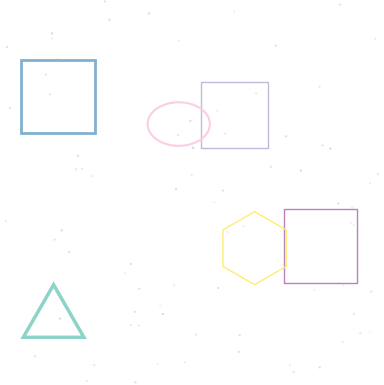[{"shape": "triangle", "thickness": 2.5, "radius": 0.45, "center": [0.139, 0.169]}, {"shape": "square", "thickness": 1, "radius": 0.43, "center": [0.609, 0.701]}, {"shape": "square", "thickness": 2, "radius": 0.48, "center": [0.15, 0.749]}, {"shape": "oval", "thickness": 1.5, "radius": 0.4, "center": [0.464, 0.678]}, {"shape": "square", "thickness": 1, "radius": 0.48, "center": [0.833, 0.36]}, {"shape": "hexagon", "thickness": 1, "radius": 0.47, "center": [0.661, 0.355]}]